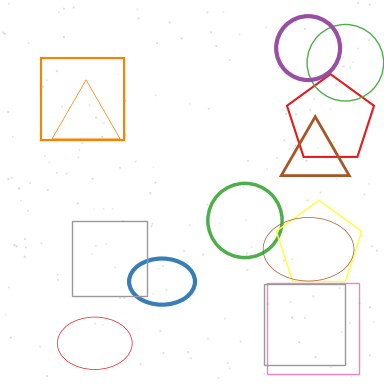[{"shape": "pentagon", "thickness": 1.5, "radius": 0.59, "center": [0.858, 0.689]}, {"shape": "oval", "thickness": 0.5, "radius": 0.49, "center": [0.246, 0.108]}, {"shape": "oval", "thickness": 3, "radius": 0.43, "center": [0.421, 0.269]}, {"shape": "circle", "thickness": 2.5, "radius": 0.48, "center": [0.636, 0.427]}, {"shape": "circle", "thickness": 1, "radius": 0.5, "center": [0.897, 0.837]}, {"shape": "circle", "thickness": 3, "radius": 0.41, "center": [0.8, 0.875]}, {"shape": "triangle", "thickness": 0.5, "radius": 0.51, "center": [0.224, 0.69]}, {"shape": "square", "thickness": 1.5, "radius": 0.53, "center": [0.215, 0.743]}, {"shape": "pentagon", "thickness": 1, "radius": 0.58, "center": [0.829, 0.363]}, {"shape": "triangle", "thickness": 2, "radius": 0.51, "center": [0.819, 0.595]}, {"shape": "oval", "thickness": 0.5, "radius": 0.59, "center": [0.801, 0.353]}, {"shape": "square", "thickness": 1, "radius": 0.59, "center": [0.813, 0.147]}, {"shape": "square", "thickness": 1, "radius": 0.49, "center": [0.285, 0.328]}, {"shape": "square", "thickness": 1, "radius": 0.53, "center": [0.792, 0.157]}]